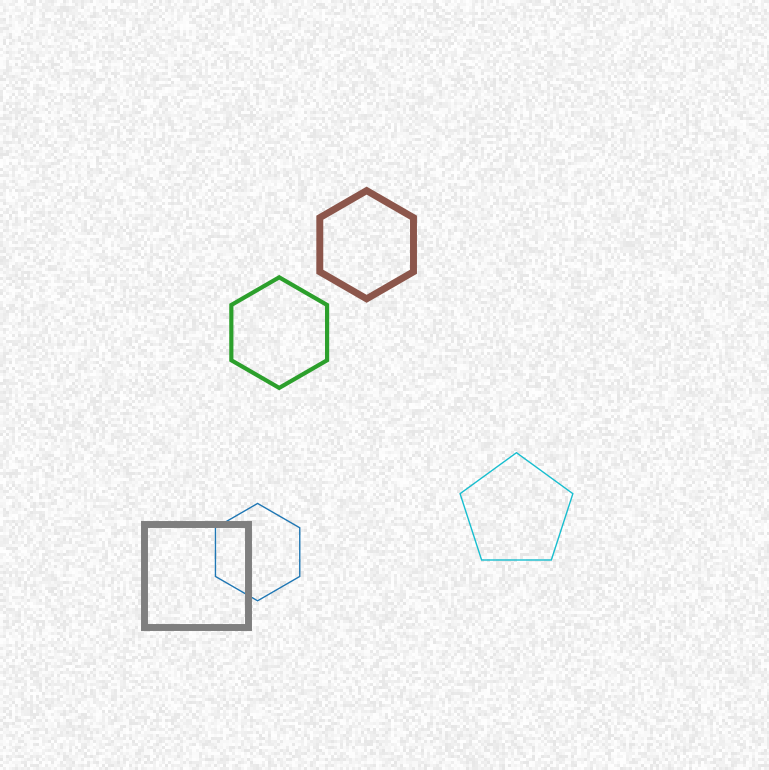[{"shape": "hexagon", "thickness": 0.5, "radius": 0.32, "center": [0.335, 0.283]}, {"shape": "hexagon", "thickness": 1.5, "radius": 0.36, "center": [0.363, 0.568]}, {"shape": "hexagon", "thickness": 2.5, "radius": 0.35, "center": [0.476, 0.682]}, {"shape": "square", "thickness": 2.5, "radius": 0.34, "center": [0.255, 0.253]}, {"shape": "pentagon", "thickness": 0.5, "radius": 0.39, "center": [0.671, 0.335]}]